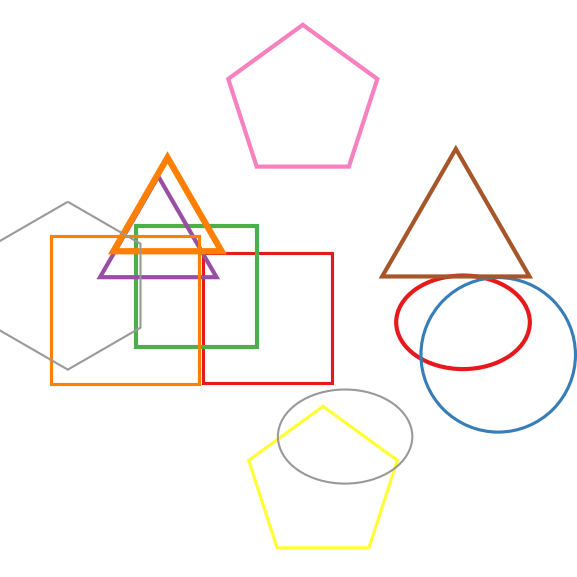[{"shape": "oval", "thickness": 2, "radius": 0.58, "center": [0.802, 0.441]}, {"shape": "square", "thickness": 1.5, "radius": 0.56, "center": [0.463, 0.448]}, {"shape": "circle", "thickness": 1.5, "radius": 0.67, "center": [0.863, 0.385]}, {"shape": "square", "thickness": 2, "radius": 0.52, "center": [0.34, 0.504]}, {"shape": "triangle", "thickness": 2, "radius": 0.58, "center": [0.274, 0.577]}, {"shape": "triangle", "thickness": 3, "radius": 0.54, "center": [0.29, 0.618]}, {"shape": "square", "thickness": 1.5, "radius": 0.64, "center": [0.217, 0.462]}, {"shape": "pentagon", "thickness": 1.5, "radius": 0.68, "center": [0.559, 0.16]}, {"shape": "triangle", "thickness": 2, "radius": 0.74, "center": [0.789, 0.594]}, {"shape": "pentagon", "thickness": 2, "radius": 0.68, "center": [0.524, 0.82]}, {"shape": "hexagon", "thickness": 1, "radius": 0.73, "center": [0.117, 0.504]}, {"shape": "oval", "thickness": 1, "radius": 0.58, "center": [0.598, 0.243]}]